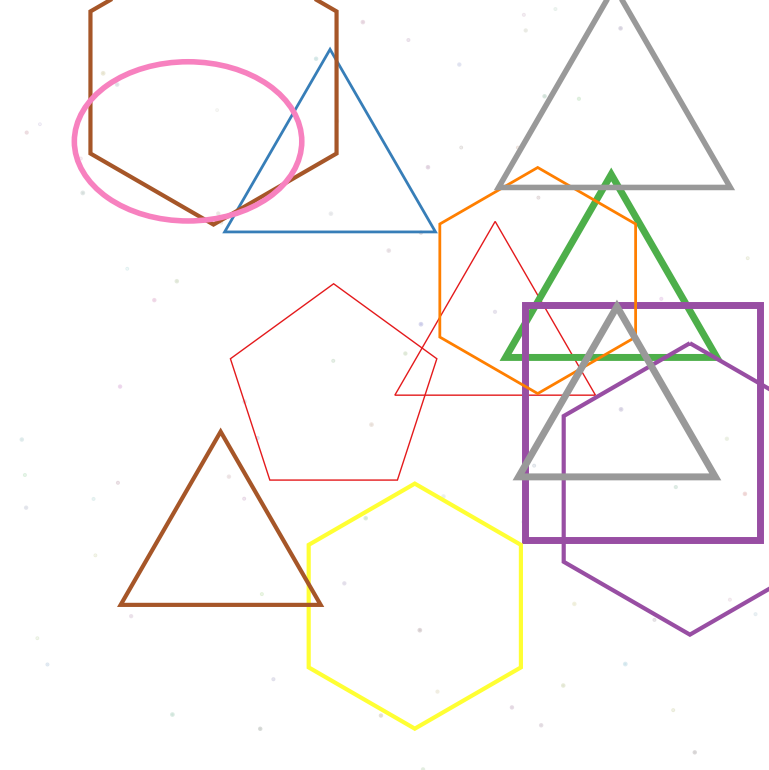[{"shape": "pentagon", "thickness": 0.5, "radius": 0.7, "center": [0.433, 0.491]}, {"shape": "triangle", "thickness": 0.5, "radius": 0.75, "center": [0.643, 0.562]}, {"shape": "triangle", "thickness": 1, "radius": 0.79, "center": [0.429, 0.778]}, {"shape": "triangle", "thickness": 2.5, "radius": 0.79, "center": [0.794, 0.615]}, {"shape": "square", "thickness": 2.5, "radius": 0.76, "center": [0.834, 0.451]}, {"shape": "hexagon", "thickness": 1.5, "radius": 0.95, "center": [0.896, 0.365]}, {"shape": "hexagon", "thickness": 1, "radius": 0.73, "center": [0.698, 0.636]}, {"shape": "hexagon", "thickness": 1.5, "radius": 0.8, "center": [0.539, 0.213]}, {"shape": "triangle", "thickness": 1.5, "radius": 0.75, "center": [0.287, 0.289]}, {"shape": "hexagon", "thickness": 1.5, "radius": 0.92, "center": [0.277, 0.893]}, {"shape": "oval", "thickness": 2, "radius": 0.74, "center": [0.244, 0.816]}, {"shape": "triangle", "thickness": 2.5, "radius": 0.74, "center": [0.801, 0.454]}, {"shape": "triangle", "thickness": 2, "radius": 0.87, "center": [0.798, 0.843]}]